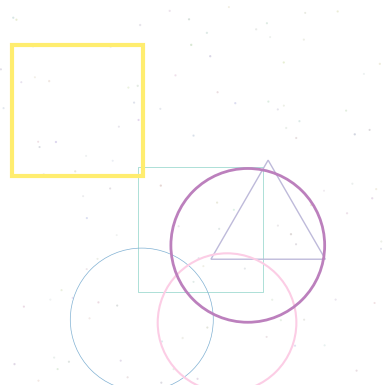[{"shape": "square", "thickness": 0.5, "radius": 0.81, "center": [0.521, 0.405]}, {"shape": "triangle", "thickness": 1, "radius": 0.86, "center": [0.696, 0.412]}, {"shape": "circle", "thickness": 0.5, "radius": 0.93, "center": [0.368, 0.17]}, {"shape": "circle", "thickness": 1.5, "radius": 0.9, "center": [0.59, 0.162]}, {"shape": "circle", "thickness": 2, "radius": 1.0, "center": [0.644, 0.363]}, {"shape": "square", "thickness": 3, "radius": 0.85, "center": [0.201, 0.712]}]